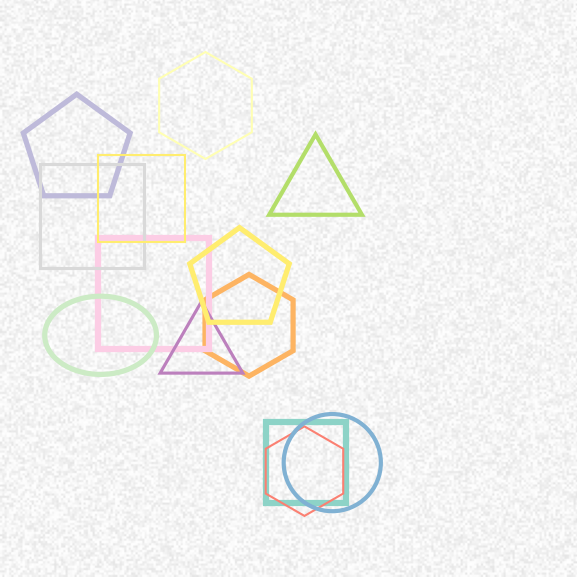[{"shape": "square", "thickness": 3, "radius": 0.35, "center": [0.53, 0.198]}, {"shape": "hexagon", "thickness": 1, "radius": 0.46, "center": [0.356, 0.816]}, {"shape": "pentagon", "thickness": 2.5, "radius": 0.49, "center": [0.133, 0.739]}, {"shape": "hexagon", "thickness": 1, "radius": 0.39, "center": [0.527, 0.183]}, {"shape": "circle", "thickness": 2, "radius": 0.42, "center": [0.575, 0.198]}, {"shape": "hexagon", "thickness": 2.5, "radius": 0.44, "center": [0.431, 0.436]}, {"shape": "triangle", "thickness": 2, "radius": 0.46, "center": [0.546, 0.674]}, {"shape": "square", "thickness": 3, "radius": 0.48, "center": [0.266, 0.491]}, {"shape": "square", "thickness": 1.5, "radius": 0.45, "center": [0.16, 0.625]}, {"shape": "triangle", "thickness": 1.5, "radius": 0.41, "center": [0.349, 0.394]}, {"shape": "oval", "thickness": 2.5, "radius": 0.48, "center": [0.174, 0.419]}, {"shape": "pentagon", "thickness": 2.5, "radius": 0.45, "center": [0.415, 0.514]}, {"shape": "square", "thickness": 1, "radius": 0.37, "center": [0.245, 0.656]}]